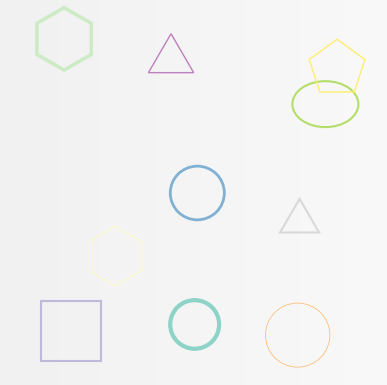[{"shape": "circle", "thickness": 3, "radius": 0.32, "center": [0.502, 0.157]}, {"shape": "hexagon", "thickness": 0.5, "radius": 0.39, "center": [0.297, 0.335]}, {"shape": "square", "thickness": 1.5, "radius": 0.38, "center": [0.184, 0.14]}, {"shape": "circle", "thickness": 2, "radius": 0.35, "center": [0.509, 0.499]}, {"shape": "circle", "thickness": 0.5, "radius": 0.42, "center": [0.768, 0.13]}, {"shape": "oval", "thickness": 1.5, "radius": 0.43, "center": [0.84, 0.73]}, {"shape": "triangle", "thickness": 1.5, "radius": 0.29, "center": [0.773, 0.425]}, {"shape": "triangle", "thickness": 1, "radius": 0.34, "center": [0.441, 0.845]}, {"shape": "hexagon", "thickness": 2.5, "radius": 0.41, "center": [0.165, 0.899]}, {"shape": "pentagon", "thickness": 1, "radius": 0.38, "center": [0.87, 0.822]}]